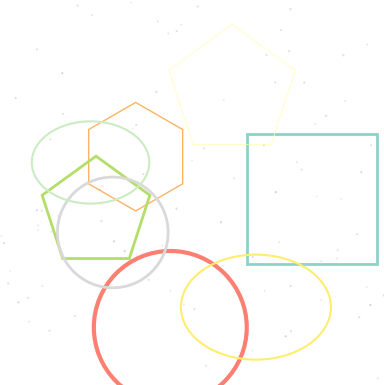[{"shape": "square", "thickness": 2, "radius": 0.84, "center": [0.81, 0.483]}, {"shape": "pentagon", "thickness": 0.5, "radius": 0.86, "center": [0.603, 0.764]}, {"shape": "circle", "thickness": 3, "radius": 0.99, "center": [0.442, 0.15]}, {"shape": "hexagon", "thickness": 1, "radius": 0.7, "center": [0.352, 0.593]}, {"shape": "pentagon", "thickness": 2, "radius": 0.74, "center": [0.249, 0.447]}, {"shape": "circle", "thickness": 2, "radius": 0.72, "center": [0.293, 0.396]}, {"shape": "oval", "thickness": 1.5, "radius": 0.76, "center": [0.235, 0.578]}, {"shape": "oval", "thickness": 1.5, "radius": 0.97, "center": [0.665, 0.202]}]